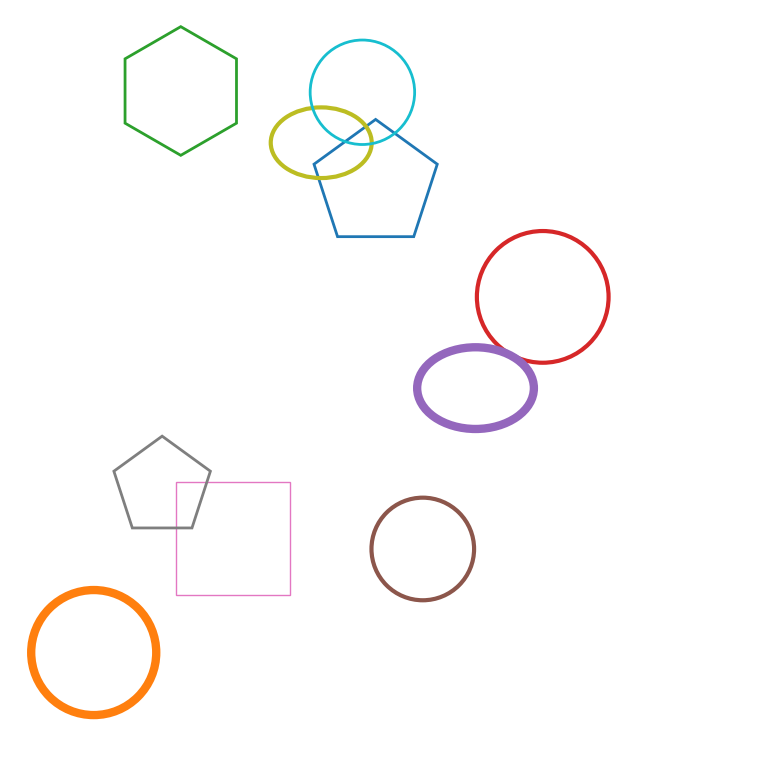[{"shape": "pentagon", "thickness": 1, "radius": 0.42, "center": [0.488, 0.761]}, {"shape": "circle", "thickness": 3, "radius": 0.41, "center": [0.122, 0.153]}, {"shape": "hexagon", "thickness": 1, "radius": 0.42, "center": [0.235, 0.882]}, {"shape": "circle", "thickness": 1.5, "radius": 0.43, "center": [0.705, 0.614]}, {"shape": "oval", "thickness": 3, "radius": 0.38, "center": [0.618, 0.496]}, {"shape": "circle", "thickness": 1.5, "radius": 0.33, "center": [0.549, 0.287]}, {"shape": "square", "thickness": 0.5, "radius": 0.37, "center": [0.303, 0.301]}, {"shape": "pentagon", "thickness": 1, "radius": 0.33, "center": [0.211, 0.368]}, {"shape": "oval", "thickness": 1.5, "radius": 0.33, "center": [0.417, 0.815]}, {"shape": "circle", "thickness": 1, "radius": 0.34, "center": [0.471, 0.88]}]